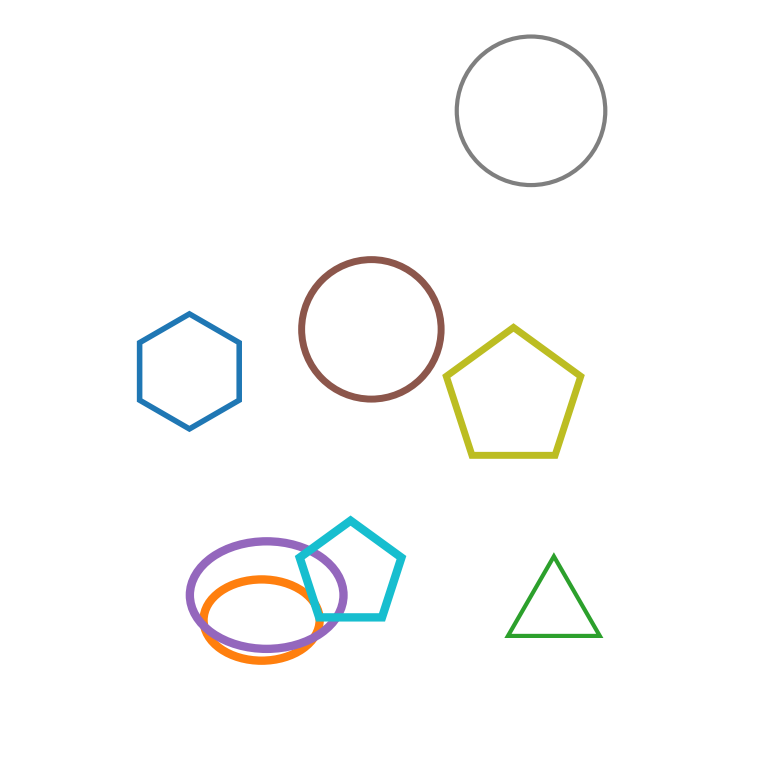[{"shape": "hexagon", "thickness": 2, "radius": 0.37, "center": [0.246, 0.518]}, {"shape": "oval", "thickness": 3, "radius": 0.38, "center": [0.34, 0.195]}, {"shape": "triangle", "thickness": 1.5, "radius": 0.34, "center": [0.719, 0.209]}, {"shape": "oval", "thickness": 3, "radius": 0.5, "center": [0.346, 0.227]}, {"shape": "circle", "thickness": 2.5, "radius": 0.45, "center": [0.482, 0.572]}, {"shape": "circle", "thickness": 1.5, "radius": 0.48, "center": [0.69, 0.856]}, {"shape": "pentagon", "thickness": 2.5, "radius": 0.46, "center": [0.667, 0.483]}, {"shape": "pentagon", "thickness": 3, "radius": 0.35, "center": [0.455, 0.254]}]